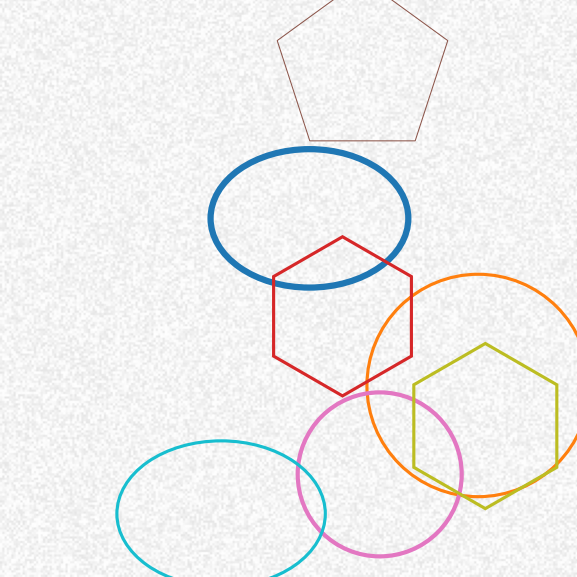[{"shape": "oval", "thickness": 3, "radius": 0.86, "center": [0.536, 0.621]}, {"shape": "circle", "thickness": 1.5, "radius": 0.96, "center": [0.828, 0.332]}, {"shape": "hexagon", "thickness": 1.5, "radius": 0.69, "center": [0.593, 0.451]}, {"shape": "pentagon", "thickness": 0.5, "radius": 0.78, "center": [0.628, 0.881]}, {"shape": "circle", "thickness": 2, "radius": 0.71, "center": [0.657, 0.178]}, {"shape": "hexagon", "thickness": 1.5, "radius": 0.71, "center": [0.84, 0.261]}, {"shape": "oval", "thickness": 1.5, "radius": 0.9, "center": [0.383, 0.109]}]